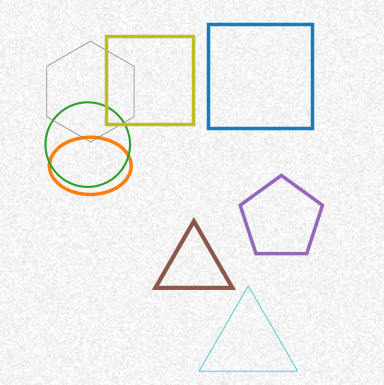[{"shape": "square", "thickness": 2.5, "radius": 0.67, "center": [0.675, 0.803]}, {"shape": "oval", "thickness": 2.5, "radius": 0.53, "center": [0.234, 0.569]}, {"shape": "circle", "thickness": 1.5, "radius": 0.55, "center": [0.228, 0.624]}, {"shape": "pentagon", "thickness": 2.5, "radius": 0.56, "center": [0.731, 0.432]}, {"shape": "triangle", "thickness": 3, "radius": 0.58, "center": [0.504, 0.31]}, {"shape": "hexagon", "thickness": 0.5, "radius": 0.65, "center": [0.235, 0.762]}, {"shape": "square", "thickness": 2.5, "radius": 0.57, "center": [0.389, 0.792]}, {"shape": "triangle", "thickness": 0.5, "radius": 0.74, "center": [0.645, 0.11]}]